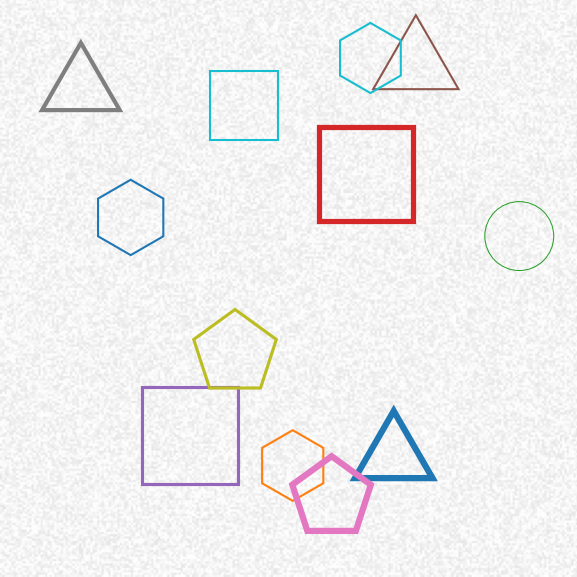[{"shape": "triangle", "thickness": 3, "radius": 0.39, "center": [0.682, 0.21]}, {"shape": "hexagon", "thickness": 1, "radius": 0.33, "center": [0.226, 0.623]}, {"shape": "hexagon", "thickness": 1, "radius": 0.31, "center": [0.507, 0.193]}, {"shape": "circle", "thickness": 0.5, "radius": 0.3, "center": [0.899, 0.59]}, {"shape": "square", "thickness": 2.5, "radius": 0.41, "center": [0.633, 0.698]}, {"shape": "square", "thickness": 1.5, "radius": 0.42, "center": [0.329, 0.245]}, {"shape": "triangle", "thickness": 1, "radius": 0.43, "center": [0.72, 0.887]}, {"shape": "pentagon", "thickness": 3, "radius": 0.36, "center": [0.574, 0.138]}, {"shape": "triangle", "thickness": 2, "radius": 0.39, "center": [0.14, 0.847]}, {"shape": "pentagon", "thickness": 1.5, "radius": 0.38, "center": [0.407, 0.388]}, {"shape": "hexagon", "thickness": 1, "radius": 0.3, "center": [0.641, 0.899]}, {"shape": "square", "thickness": 1, "radius": 0.29, "center": [0.423, 0.816]}]